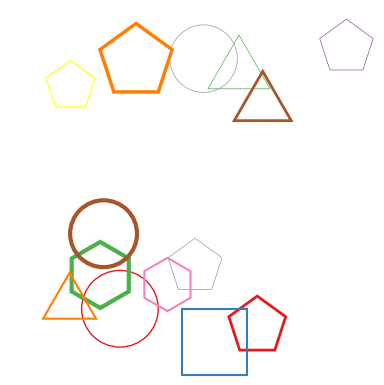[{"shape": "circle", "thickness": 1, "radius": 0.5, "center": [0.311, 0.198]}, {"shape": "pentagon", "thickness": 2, "radius": 0.39, "center": [0.668, 0.153]}, {"shape": "square", "thickness": 1.5, "radius": 0.43, "center": [0.557, 0.113]}, {"shape": "triangle", "thickness": 0.5, "radius": 0.47, "center": [0.621, 0.816]}, {"shape": "hexagon", "thickness": 3, "radius": 0.43, "center": [0.26, 0.286]}, {"shape": "pentagon", "thickness": 0.5, "radius": 0.36, "center": [0.9, 0.877]}, {"shape": "triangle", "thickness": 1.5, "radius": 0.4, "center": [0.181, 0.212]}, {"shape": "pentagon", "thickness": 2.5, "radius": 0.49, "center": [0.353, 0.841]}, {"shape": "pentagon", "thickness": 1, "radius": 0.33, "center": [0.183, 0.776]}, {"shape": "triangle", "thickness": 2, "radius": 0.43, "center": [0.682, 0.729]}, {"shape": "circle", "thickness": 3, "radius": 0.43, "center": [0.269, 0.393]}, {"shape": "hexagon", "thickness": 1.5, "radius": 0.35, "center": [0.435, 0.261]}, {"shape": "circle", "thickness": 0.5, "radius": 0.44, "center": [0.529, 0.848]}, {"shape": "pentagon", "thickness": 0.5, "radius": 0.37, "center": [0.507, 0.308]}]